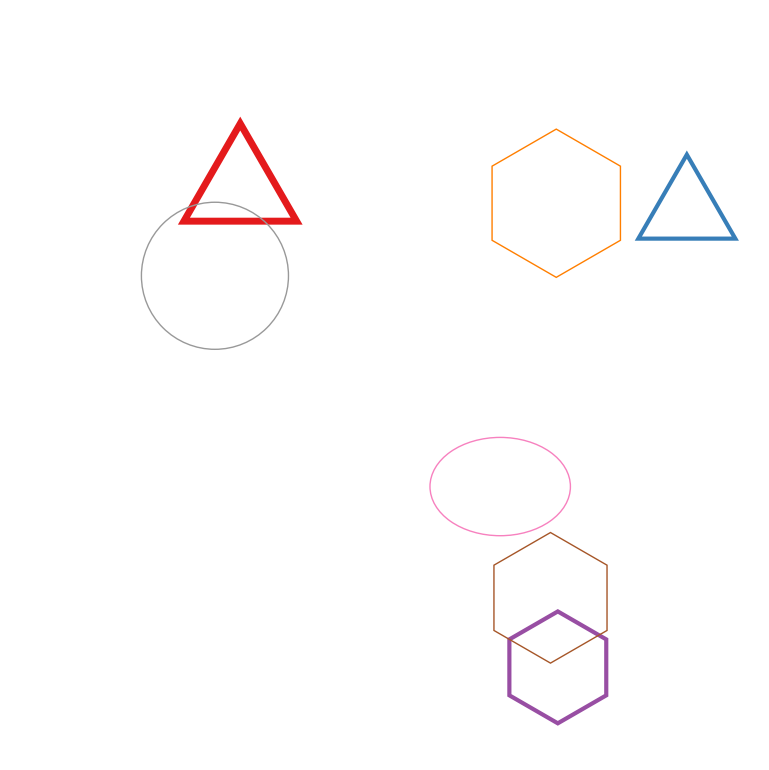[{"shape": "triangle", "thickness": 2.5, "radius": 0.42, "center": [0.312, 0.755]}, {"shape": "triangle", "thickness": 1.5, "radius": 0.36, "center": [0.892, 0.726]}, {"shape": "hexagon", "thickness": 1.5, "radius": 0.36, "center": [0.724, 0.133]}, {"shape": "hexagon", "thickness": 0.5, "radius": 0.48, "center": [0.722, 0.736]}, {"shape": "hexagon", "thickness": 0.5, "radius": 0.42, "center": [0.715, 0.224]}, {"shape": "oval", "thickness": 0.5, "radius": 0.46, "center": [0.65, 0.368]}, {"shape": "circle", "thickness": 0.5, "radius": 0.48, "center": [0.279, 0.642]}]